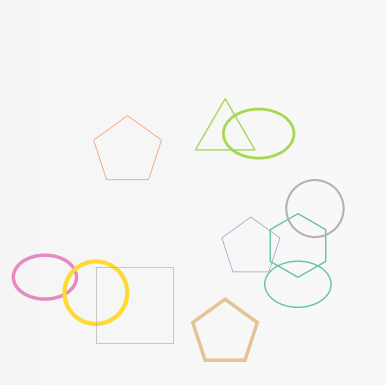[{"shape": "hexagon", "thickness": 1, "radius": 0.41, "center": [0.769, 0.362]}, {"shape": "oval", "thickness": 1, "radius": 0.43, "center": [0.769, 0.262]}, {"shape": "pentagon", "thickness": 0.5, "radius": 0.46, "center": [0.329, 0.608]}, {"shape": "pentagon", "thickness": 0.5, "radius": 0.39, "center": [0.647, 0.358]}, {"shape": "oval", "thickness": 2.5, "radius": 0.41, "center": [0.116, 0.28]}, {"shape": "triangle", "thickness": 1, "radius": 0.44, "center": [0.581, 0.655]}, {"shape": "oval", "thickness": 2, "radius": 0.46, "center": [0.668, 0.653]}, {"shape": "circle", "thickness": 3, "radius": 0.41, "center": [0.247, 0.24]}, {"shape": "pentagon", "thickness": 2.5, "radius": 0.44, "center": [0.581, 0.135]}, {"shape": "square", "thickness": 0.5, "radius": 0.5, "center": [0.347, 0.207]}, {"shape": "circle", "thickness": 1.5, "radius": 0.37, "center": [0.813, 0.458]}]